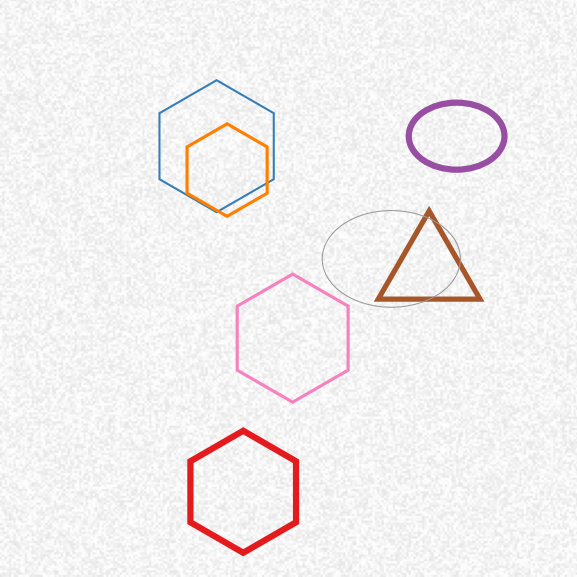[{"shape": "hexagon", "thickness": 3, "radius": 0.53, "center": [0.421, 0.148]}, {"shape": "hexagon", "thickness": 1, "radius": 0.57, "center": [0.375, 0.746]}, {"shape": "oval", "thickness": 3, "radius": 0.41, "center": [0.791, 0.763]}, {"shape": "hexagon", "thickness": 1.5, "radius": 0.4, "center": [0.393, 0.705]}, {"shape": "triangle", "thickness": 2.5, "radius": 0.51, "center": [0.743, 0.532]}, {"shape": "hexagon", "thickness": 1.5, "radius": 0.55, "center": [0.507, 0.414]}, {"shape": "oval", "thickness": 0.5, "radius": 0.6, "center": [0.678, 0.551]}]